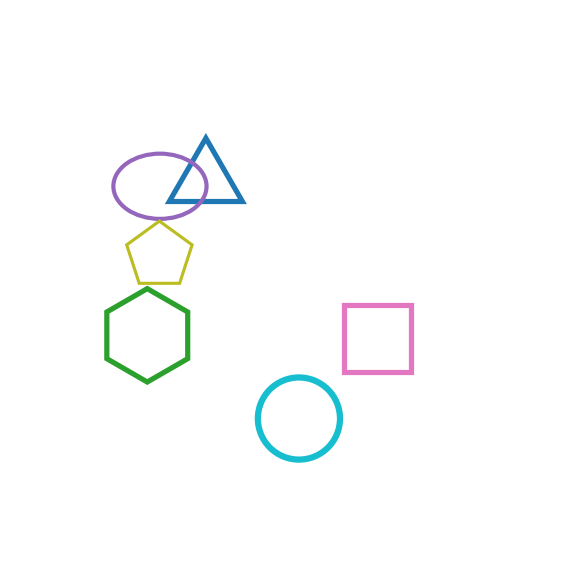[{"shape": "triangle", "thickness": 2.5, "radius": 0.37, "center": [0.356, 0.687]}, {"shape": "hexagon", "thickness": 2.5, "radius": 0.4, "center": [0.255, 0.418]}, {"shape": "oval", "thickness": 2, "radius": 0.4, "center": [0.277, 0.677]}, {"shape": "square", "thickness": 2.5, "radius": 0.29, "center": [0.654, 0.413]}, {"shape": "pentagon", "thickness": 1.5, "radius": 0.3, "center": [0.276, 0.557]}, {"shape": "circle", "thickness": 3, "radius": 0.36, "center": [0.518, 0.274]}]